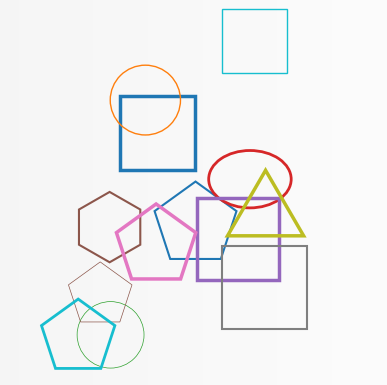[{"shape": "pentagon", "thickness": 1.5, "radius": 0.56, "center": [0.505, 0.417]}, {"shape": "square", "thickness": 2.5, "radius": 0.48, "center": [0.407, 0.655]}, {"shape": "circle", "thickness": 1, "radius": 0.45, "center": [0.375, 0.74]}, {"shape": "circle", "thickness": 0.5, "radius": 0.43, "center": [0.285, 0.13]}, {"shape": "oval", "thickness": 2, "radius": 0.53, "center": [0.645, 0.535]}, {"shape": "square", "thickness": 2.5, "radius": 0.53, "center": [0.615, 0.379]}, {"shape": "pentagon", "thickness": 0.5, "radius": 0.43, "center": [0.259, 0.233]}, {"shape": "hexagon", "thickness": 1.5, "radius": 0.46, "center": [0.283, 0.41]}, {"shape": "pentagon", "thickness": 2.5, "radius": 0.54, "center": [0.403, 0.363]}, {"shape": "square", "thickness": 1.5, "radius": 0.54, "center": [0.683, 0.253]}, {"shape": "triangle", "thickness": 2.5, "radius": 0.57, "center": [0.685, 0.444]}, {"shape": "pentagon", "thickness": 2, "radius": 0.5, "center": [0.202, 0.124]}, {"shape": "square", "thickness": 1, "radius": 0.42, "center": [0.656, 0.893]}]